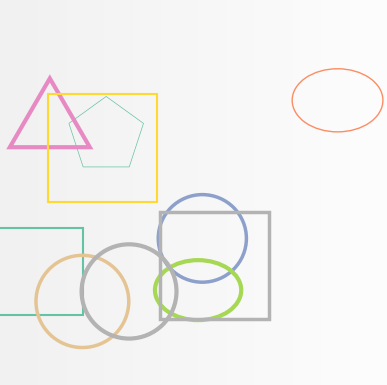[{"shape": "square", "thickness": 1.5, "radius": 0.57, "center": [0.102, 0.296]}, {"shape": "pentagon", "thickness": 0.5, "radius": 0.51, "center": [0.274, 0.648]}, {"shape": "oval", "thickness": 1, "radius": 0.59, "center": [0.871, 0.739]}, {"shape": "circle", "thickness": 2.5, "radius": 0.57, "center": [0.522, 0.381]}, {"shape": "triangle", "thickness": 3, "radius": 0.6, "center": [0.129, 0.677]}, {"shape": "oval", "thickness": 3, "radius": 0.56, "center": [0.511, 0.246]}, {"shape": "square", "thickness": 1.5, "radius": 0.7, "center": [0.265, 0.615]}, {"shape": "circle", "thickness": 2.5, "radius": 0.6, "center": [0.213, 0.217]}, {"shape": "circle", "thickness": 3, "radius": 0.61, "center": [0.333, 0.243]}, {"shape": "square", "thickness": 2.5, "radius": 0.7, "center": [0.554, 0.31]}]